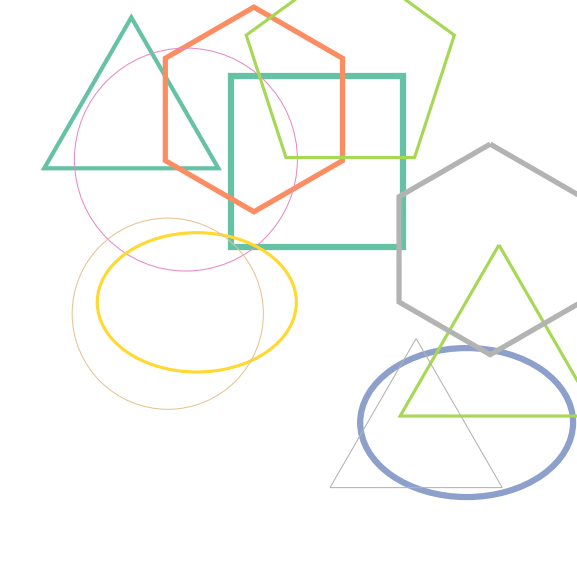[{"shape": "square", "thickness": 3, "radius": 0.74, "center": [0.549, 0.72]}, {"shape": "triangle", "thickness": 2, "radius": 0.87, "center": [0.227, 0.795]}, {"shape": "hexagon", "thickness": 2.5, "radius": 0.89, "center": [0.44, 0.81]}, {"shape": "oval", "thickness": 3, "radius": 0.92, "center": [0.808, 0.267]}, {"shape": "circle", "thickness": 0.5, "radius": 0.97, "center": [0.322, 0.723]}, {"shape": "triangle", "thickness": 1.5, "radius": 0.99, "center": [0.864, 0.377]}, {"shape": "pentagon", "thickness": 1.5, "radius": 0.95, "center": [0.607, 0.88]}, {"shape": "oval", "thickness": 1.5, "radius": 0.86, "center": [0.341, 0.476]}, {"shape": "circle", "thickness": 0.5, "radius": 0.83, "center": [0.29, 0.456]}, {"shape": "hexagon", "thickness": 2.5, "radius": 0.91, "center": [0.849, 0.567]}, {"shape": "triangle", "thickness": 0.5, "radius": 0.86, "center": [0.721, 0.241]}]